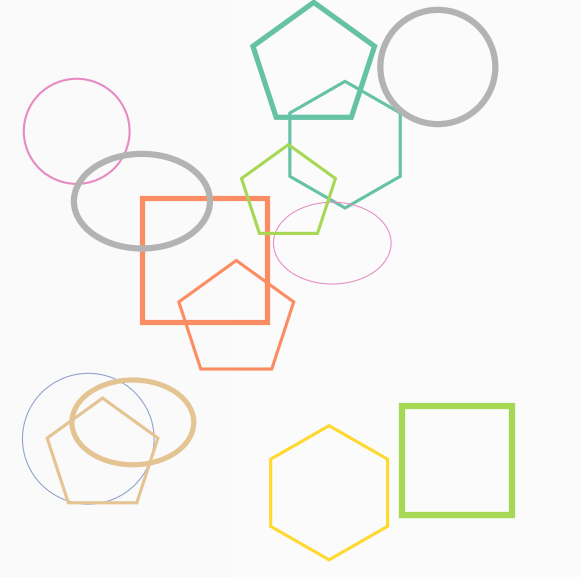[{"shape": "pentagon", "thickness": 2.5, "radius": 0.55, "center": [0.54, 0.885]}, {"shape": "hexagon", "thickness": 1.5, "radius": 0.55, "center": [0.594, 0.749]}, {"shape": "pentagon", "thickness": 1.5, "radius": 0.52, "center": [0.406, 0.444]}, {"shape": "square", "thickness": 2.5, "radius": 0.54, "center": [0.352, 0.548]}, {"shape": "circle", "thickness": 0.5, "radius": 0.57, "center": [0.152, 0.239]}, {"shape": "circle", "thickness": 1, "radius": 0.46, "center": [0.132, 0.772]}, {"shape": "oval", "thickness": 0.5, "radius": 0.51, "center": [0.572, 0.578]}, {"shape": "square", "thickness": 3, "radius": 0.47, "center": [0.786, 0.202]}, {"shape": "pentagon", "thickness": 1.5, "radius": 0.42, "center": [0.496, 0.664]}, {"shape": "hexagon", "thickness": 1.5, "radius": 0.58, "center": [0.566, 0.146]}, {"shape": "pentagon", "thickness": 1.5, "radius": 0.5, "center": [0.176, 0.21]}, {"shape": "oval", "thickness": 2.5, "radius": 0.52, "center": [0.229, 0.268]}, {"shape": "oval", "thickness": 3, "radius": 0.59, "center": [0.244, 0.651]}, {"shape": "circle", "thickness": 3, "radius": 0.49, "center": [0.753, 0.883]}]